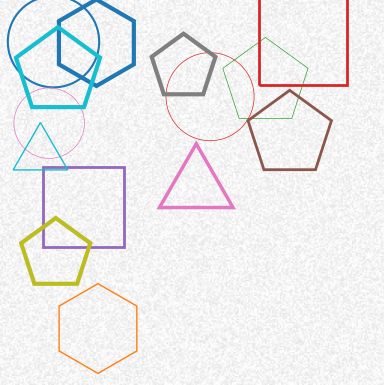[{"shape": "hexagon", "thickness": 3, "radius": 0.56, "center": [0.25, 0.889]}, {"shape": "circle", "thickness": 1.5, "radius": 0.59, "center": [0.139, 0.892]}, {"shape": "hexagon", "thickness": 1, "radius": 0.58, "center": [0.254, 0.147]}, {"shape": "pentagon", "thickness": 0.5, "radius": 0.58, "center": [0.689, 0.787]}, {"shape": "square", "thickness": 2, "radius": 0.58, "center": [0.787, 0.894]}, {"shape": "circle", "thickness": 0.5, "radius": 0.57, "center": [0.546, 0.749]}, {"shape": "square", "thickness": 2, "radius": 0.52, "center": [0.217, 0.463]}, {"shape": "pentagon", "thickness": 2, "radius": 0.57, "center": [0.752, 0.651]}, {"shape": "triangle", "thickness": 2.5, "radius": 0.55, "center": [0.51, 0.516]}, {"shape": "circle", "thickness": 0.5, "radius": 0.46, "center": [0.128, 0.68]}, {"shape": "pentagon", "thickness": 3, "radius": 0.44, "center": [0.477, 0.826]}, {"shape": "pentagon", "thickness": 3, "radius": 0.47, "center": [0.145, 0.339]}, {"shape": "pentagon", "thickness": 3, "radius": 0.57, "center": [0.151, 0.815]}, {"shape": "triangle", "thickness": 1, "radius": 0.41, "center": [0.105, 0.6]}]